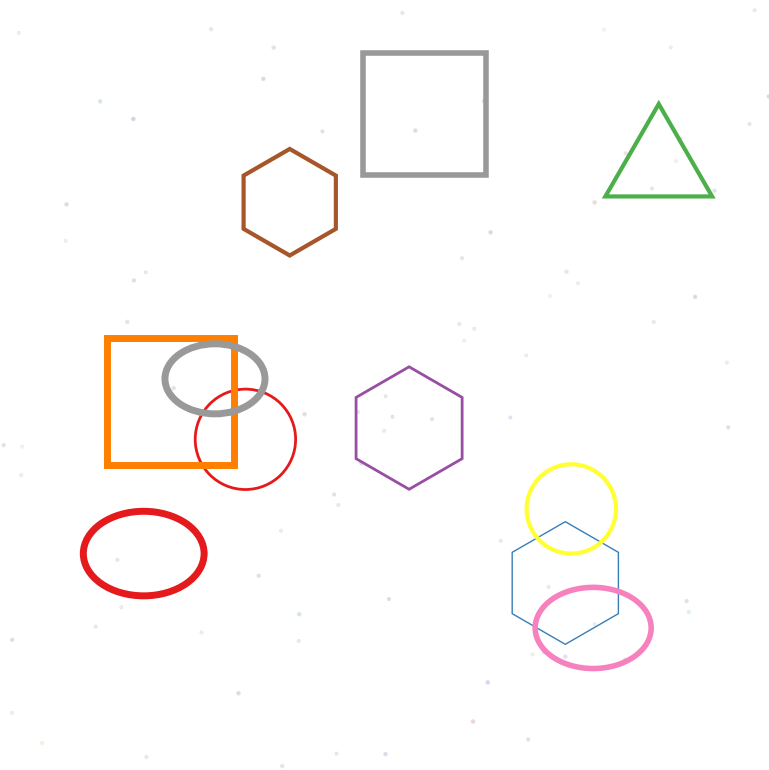[{"shape": "circle", "thickness": 1, "radius": 0.33, "center": [0.319, 0.429]}, {"shape": "oval", "thickness": 2.5, "radius": 0.39, "center": [0.187, 0.281]}, {"shape": "hexagon", "thickness": 0.5, "radius": 0.4, "center": [0.734, 0.243]}, {"shape": "triangle", "thickness": 1.5, "radius": 0.4, "center": [0.856, 0.785]}, {"shape": "hexagon", "thickness": 1, "radius": 0.4, "center": [0.531, 0.444]}, {"shape": "square", "thickness": 2.5, "radius": 0.41, "center": [0.221, 0.479]}, {"shape": "circle", "thickness": 1.5, "radius": 0.29, "center": [0.742, 0.339]}, {"shape": "hexagon", "thickness": 1.5, "radius": 0.35, "center": [0.376, 0.737]}, {"shape": "oval", "thickness": 2, "radius": 0.38, "center": [0.77, 0.184]}, {"shape": "square", "thickness": 2, "radius": 0.4, "center": [0.551, 0.852]}, {"shape": "oval", "thickness": 2.5, "radius": 0.32, "center": [0.279, 0.508]}]